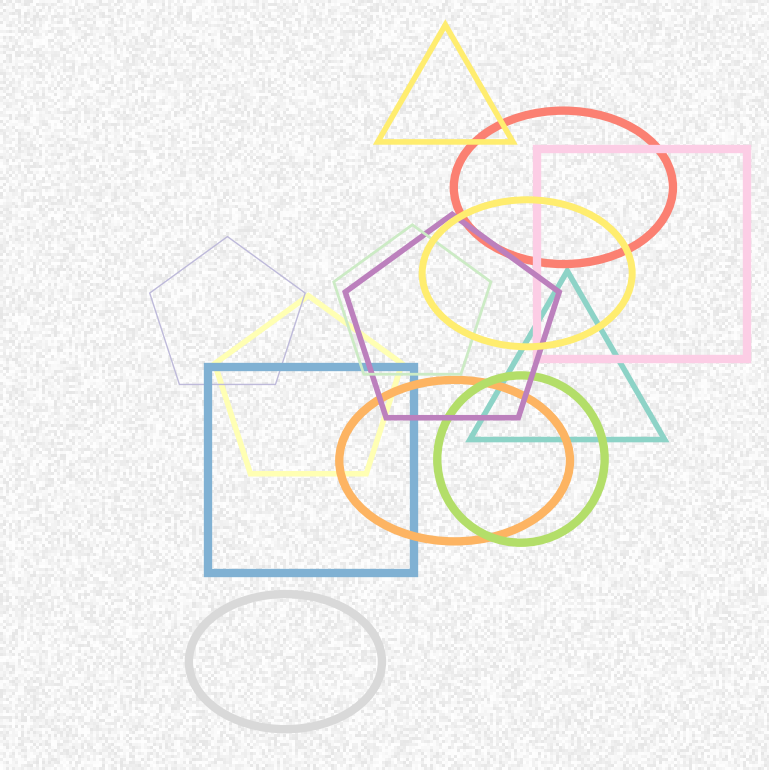[{"shape": "triangle", "thickness": 2, "radius": 0.73, "center": [0.737, 0.502]}, {"shape": "pentagon", "thickness": 2, "radius": 0.64, "center": [0.4, 0.488]}, {"shape": "pentagon", "thickness": 0.5, "radius": 0.53, "center": [0.295, 0.587]}, {"shape": "oval", "thickness": 3, "radius": 0.71, "center": [0.732, 0.757]}, {"shape": "square", "thickness": 3, "radius": 0.67, "center": [0.404, 0.389]}, {"shape": "oval", "thickness": 3, "radius": 0.75, "center": [0.59, 0.402]}, {"shape": "circle", "thickness": 3, "radius": 0.54, "center": [0.677, 0.404]}, {"shape": "square", "thickness": 3, "radius": 0.68, "center": [0.833, 0.67]}, {"shape": "oval", "thickness": 3, "radius": 0.63, "center": [0.371, 0.141]}, {"shape": "pentagon", "thickness": 2, "radius": 0.73, "center": [0.587, 0.576]}, {"shape": "pentagon", "thickness": 1, "radius": 0.54, "center": [0.536, 0.601]}, {"shape": "oval", "thickness": 2.5, "radius": 0.68, "center": [0.685, 0.645]}, {"shape": "triangle", "thickness": 2, "radius": 0.51, "center": [0.578, 0.866]}]